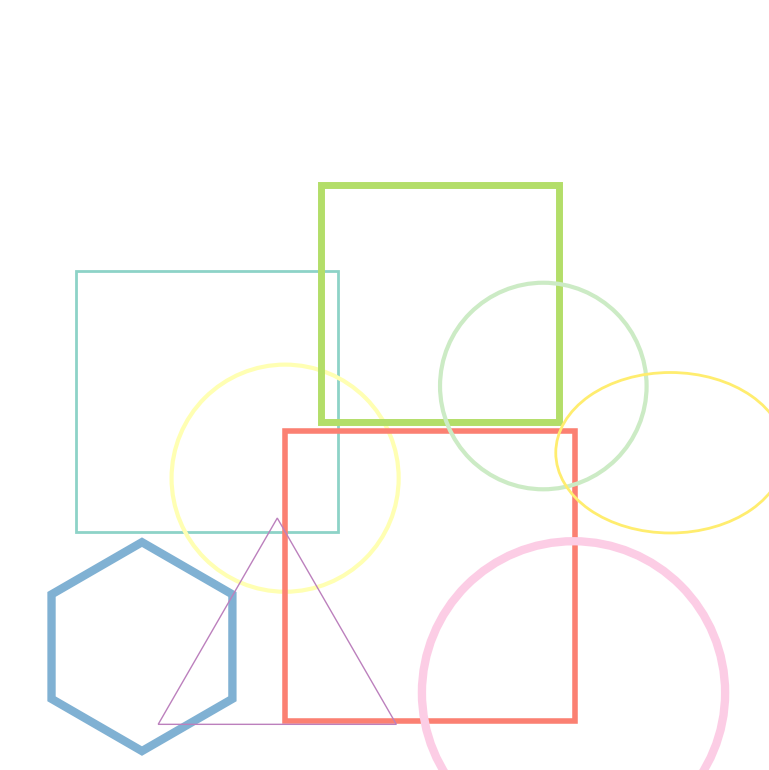[{"shape": "square", "thickness": 1, "radius": 0.85, "center": [0.269, 0.479]}, {"shape": "circle", "thickness": 1.5, "radius": 0.74, "center": [0.37, 0.379]}, {"shape": "square", "thickness": 2, "radius": 0.94, "center": [0.558, 0.252]}, {"shape": "hexagon", "thickness": 3, "radius": 0.68, "center": [0.184, 0.16]}, {"shape": "square", "thickness": 2.5, "radius": 0.77, "center": [0.571, 0.606]}, {"shape": "circle", "thickness": 3, "radius": 0.98, "center": [0.745, 0.1]}, {"shape": "triangle", "thickness": 0.5, "radius": 0.89, "center": [0.36, 0.149]}, {"shape": "circle", "thickness": 1.5, "radius": 0.67, "center": [0.706, 0.499]}, {"shape": "oval", "thickness": 1, "radius": 0.74, "center": [0.871, 0.412]}]